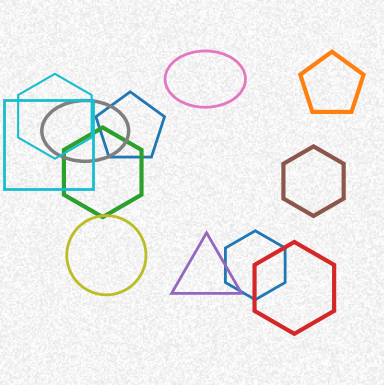[{"shape": "pentagon", "thickness": 2, "radius": 0.47, "center": [0.338, 0.668]}, {"shape": "hexagon", "thickness": 2, "radius": 0.45, "center": [0.663, 0.311]}, {"shape": "pentagon", "thickness": 3, "radius": 0.43, "center": [0.862, 0.779]}, {"shape": "hexagon", "thickness": 3, "radius": 0.58, "center": [0.267, 0.552]}, {"shape": "hexagon", "thickness": 3, "radius": 0.6, "center": [0.765, 0.252]}, {"shape": "triangle", "thickness": 2, "radius": 0.52, "center": [0.537, 0.29]}, {"shape": "hexagon", "thickness": 3, "radius": 0.45, "center": [0.814, 0.529]}, {"shape": "oval", "thickness": 2, "radius": 0.52, "center": [0.533, 0.795]}, {"shape": "oval", "thickness": 2.5, "radius": 0.56, "center": [0.221, 0.66]}, {"shape": "circle", "thickness": 2, "radius": 0.51, "center": [0.276, 0.337]}, {"shape": "square", "thickness": 2, "radius": 0.58, "center": [0.126, 0.624]}, {"shape": "hexagon", "thickness": 1.5, "radius": 0.55, "center": [0.143, 0.698]}]